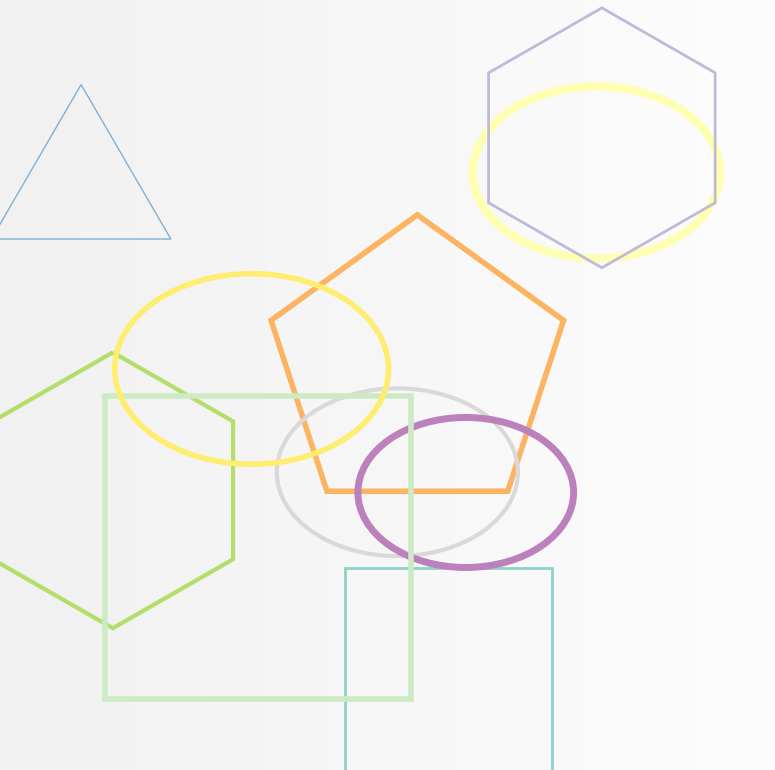[{"shape": "square", "thickness": 1, "radius": 0.67, "center": [0.579, 0.129]}, {"shape": "oval", "thickness": 3, "radius": 0.8, "center": [0.77, 0.776]}, {"shape": "hexagon", "thickness": 1, "radius": 0.84, "center": [0.777, 0.821]}, {"shape": "triangle", "thickness": 0.5, "radius": 0.67, "center": [0.105, 0.756]}, {"shape": "pentagon", "thickness": 2, "radius": 0.99, "center": [0.538, 0.523]}, {"shape": "hexagon", "thickness": 1.5, "radius": 0.9, "center": [0.146, 0.363]}, {"shape": "oval", "thickness": 1.5, "radius": 0.78, "center": [0.513, 0.387]}, {"shape": "oval", "thickness": 2.5, "radius": 0.7, "center": [0.601, 0.36]}, {"shape": "square", "thickness": 2, "radius": 0.98, "center": [0.333, 0.289]}, {"shape": "oval", "thickness": 2, "radius": 0.88, "center": [0.325, 0.521]}]